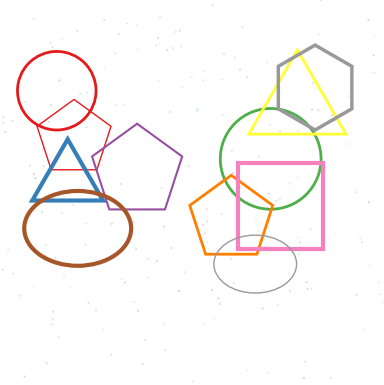[{"shape": "circle", "thickness": 2, "radius": 0.51, "center": [0.147, 0.764]}, {"shape": "pentagon", "thickness": 1, "radius": 0.5, "center": [0.192, 0.641]}, {"shape": "triangle", "thickness": 3, "radius": 0.53, "center": [0.176, 0.532]}, {"shape": "circle", "thickness": 2, "radius": 0.65, "center": [0.703, 0.587]}, {"shape": "pentagon", "thickness": 1.5, "radius": 0.62, "center": [0.356, 0.556]}, {"shape": "pentagon", "thickness": 2, "radius": 0.57, "center": [0.601, 0.431]}, {"shape": "triangle", "thickness": 2, "radius": 0.73, "center": [0.772, 0.725]}, {"shape": "oval", "thickness": 3, "radius": 0.69, "center": [0.202, 0.407]}, {"shape": "square", "thickness": 3, "radius": 0.56, "center": [0.729, 0.466]}, {"shape": "hexagon", "thickness": 2.5, "radius": 0.55, "center": [0.818, 0.773]}, {"shape": "oval", "thickness": 1, "radius": 0.54, "center": [0.663, 0.314]}]